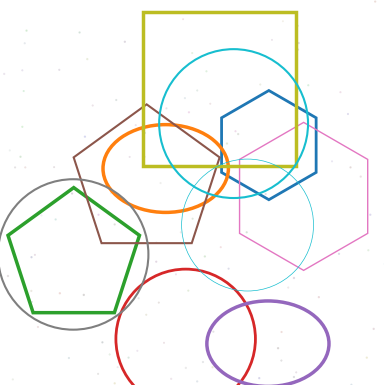[{"shape": "hexagon", "thickness": 2, "radius": 0.71, "center": [0.698, 0.623]}, {"shape": "oval", "thickness": 2.5, "radius": 0.81, "center": [0.43, 0.562]}, {"shape": "pentagon", "thickness": 2.5, "radius": 0.9, "center": [0.192, 0.333]}, {"shape": "circle", "thickness": 2, "radius": 0.91, "center": [0.482, 0.12]}, {"shape": "oval", "thickness": 2.5, "radius": 0.79, "center": [0.696, 0.107]}, {"shape": "pentagon", "thickness": 1.5, "radius": 1.0, "center": [0.381, 0.53]}, {"shape": "hexagon", "thickness": 1, "radius": 0.96, "center": [0.789, 0.49]}, {"shape": "circle", "thickness": 1.5, "radius": 0.98, "center": [0.19, 0.339]}, {"shape": "square", "thickness": 2.5, "radius": 1.0, "center": [0.57, 0.769]}, {"shape": "circle", "thickness": 1.5, "radius": 0.97, "center": [0.607, 0.679]}, {"shape": "circle", "thickness": 0.5, "radius": 0.86, "center": [0.643, 0.415]}]